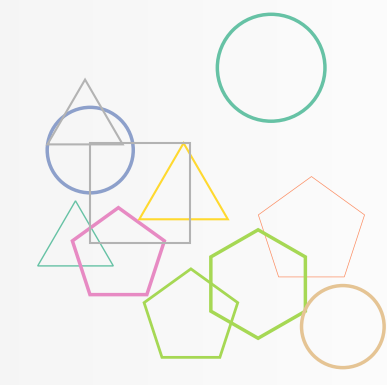[{"shape": "circle", "thickness": 2.5, "radius": 0.69, "center": [0.7, 0.824]}, {"shape": "triangle", "thickness": 1, "radius": 0.56, "center": [0.195, 0.366]}, {"shape": "pentagon", "thickness": 0.5, "radius": 0.72, "center": [0.804, 0.397]}, {"shape": "circle", "thickness": 2.5, "radius": 0.56, "center": [0.233, 0.61]}, {"shape": "pentagon", "thickness": 2.5, "radius": 0.62, "center": [0.306, 0.336]}, {"shape": "pentagon", "thickness": 2, "radius": 0.64, "center": [0.493, 0.175]}, {"shape": "hexagon", "thickness": 2.5, "radius": 0.7, "center": [0.666, 0.262]}, {"shape": "triangle", "thickness": 1.5, "radius": 0.66, "center": [0.474, 0.496]}, {"shape": "circle", "thickness": 2.5, "radius": 0.53, "center": [0.885, 0.152]}, {"shape": "square", "thickness": 1.5, "radius": 0.65, "center": [0.361, 0.499]}, {"shape": "triangle", "thickness": 1.5, "radius": 0.56, "center": [0.219, 0.681]}]